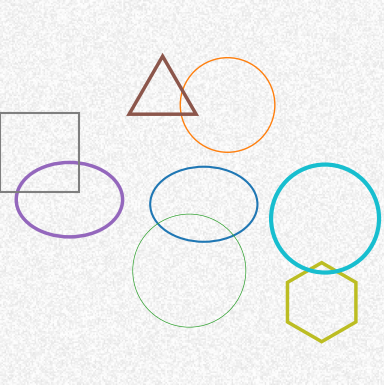[{"shape": "oval", "thickness": 1.5, "radius": 0.7, "center": [0.529, 0.469]}, {"shape": "circle", "thickness": 1, "radius": 0.61, "center": [0.591, 0.727]}, {"shape": "circle", "thickness": 0.5, "radius": 0.73, "center": [0.492, 0.297]}, {"shape": "oval", "thickness": 2.5, "radius": 0.69, "center": [0.18, 0.481]}, {"shape": "triangle", "thickness": 2.5, "radius": 0.5, "center": [0.422, 0.754]}, {"shape": "square", "thickness": 1.5, "radius": 0.51, "center": [0.103, 0.604]}, {"shape": "hexagon", "thickness": 2.5, "radius": 0.51, "center": [0.836, 0.215]}, {"shape": "circle", "thickness": 3, "radius": 0.7, "center": [0.844, 0.432]}]